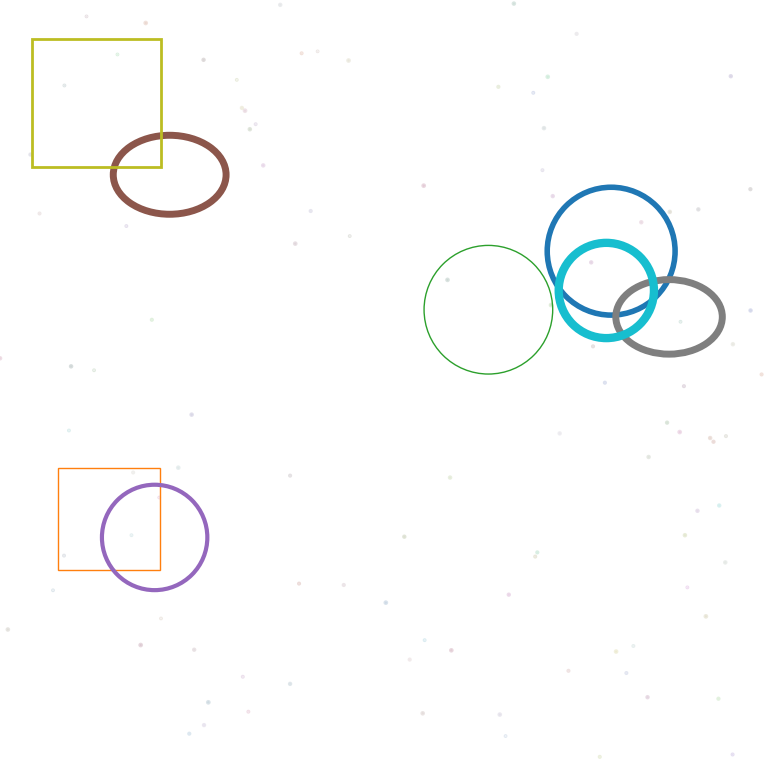[{"shape": "circle", "thickness": 2, "radius": 0.42, "center": [0.794, 0.674]}, {"shape": "square", "thickness": 0.5, "radius": 0.33, "center": [0.141, 0.326]}, {"shape": "circle", "thickness": 0.5, "radius": 0.42, "center": [0.634, 0.598]}, {"shape": "circle", "thickness": 1.5, "radius": 0.34, "center": [0.201, 0.302]}, {"shape": "oval", "thickness": 2.5, "radius": 0.37, "center": [0.22, 0.773]}, {"shape": "oval", "thickness": 2.5, "radius": 0.35, "center": [0.869, 0.588]}, {"shape": "square", "thickness": 1, "radius": 0.42, "center": [0.125, 0.866]}, {"shape": "circle", "thickness": 3, "radius": 0.31, "center": [0.787, 0.623]}]